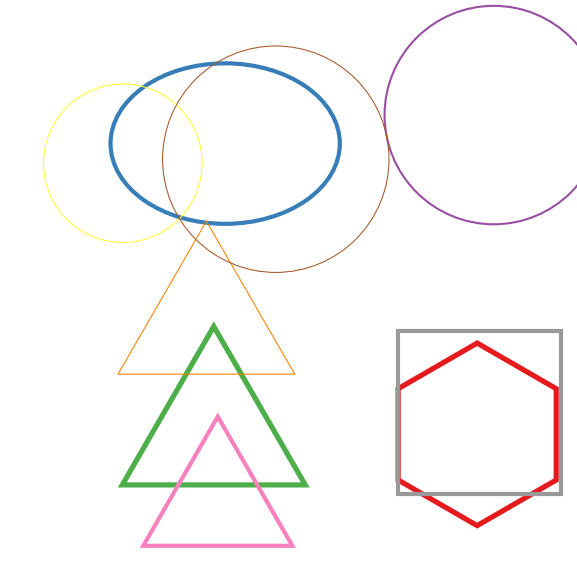[{"shape": "hexagon", "thickness": 2.5, "radius": 0.79, "center": [0.826, 0.247]}, {"shape": "oval", "thickness": 2, "radius": 0.99, "center": [0.39, 0.751]}, {"shape": "triangle", "thickness": 2.5, "radius": 0.91, "center": [0.37, 0.251]}, {"shape": "circle", "thickness": 1, "radius": 0.95, "center": [0.855, 0.8]}, {"shape": "triangle", "thickness": 0.5, "radius": 0.88, "center": [0.357, 0.44]}, {"shape": "circle", "thickness": 0.5, "radius": 0.69, "center": [0.213, 0.716]}, {"shape": "circle", "thickness": 0.5, "radius": 0.98, "center": [0.478, 0.723]}, {"shape": "triangle", "thickness": 2, "radius": 0.75, "center": [0.377, 0.129]}, {"shape": "square", "thickness": 2, "radius": 0.71, "center": [0.83, 0.285]}]